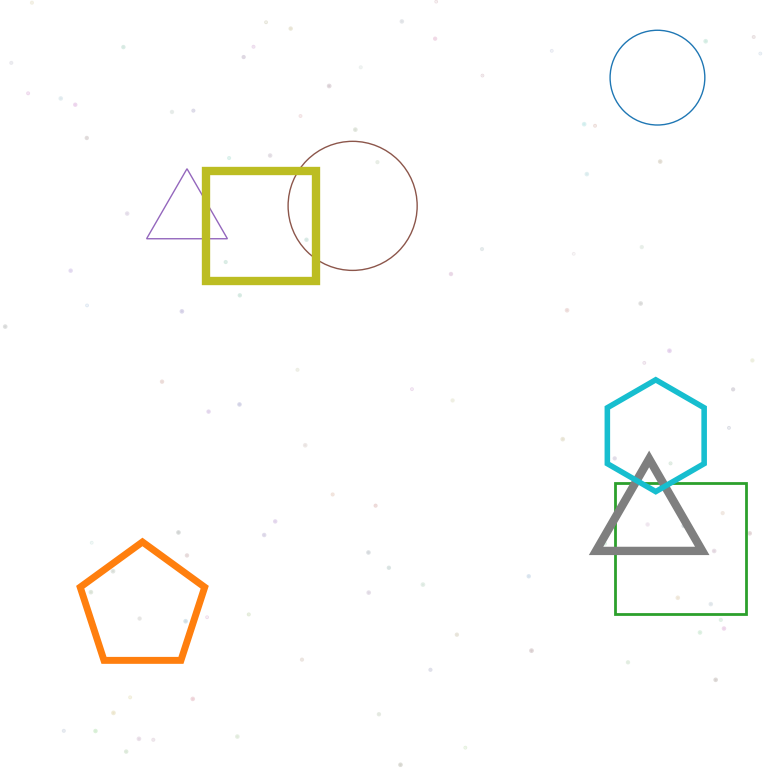[{"shape": "circle", "thickness": 0.5, "radius": 0.31, "center": [0.854, 0.899]}, {"shape": "pentagon", "thickness": 2.5, "radius": 0.42, "center": [0.185, 0.211]}, {"shape": "square", "thickness": 1, "radius": 0.43, "center": [0.884, 0.288]}, {"shape": "triangle", "thickness": 0.5, "radius": 0.3, "center": [0.243, 0.72]}, {"shape": "circle", "thickness": 0.5, "radius": 0.42, "center": [0.458, 0.733]}, {"shape": "triangle", "thickness": 3, "radius": 0.4, "center": [0.843, 0.324]}, {"shape": "square", "thickness": 3, "radius": 0.36, "center": [0.339, 0.706]}, {"shape": "hexagon", "thickness": 2, "radius": 0.36, "center": [0.852, 0.434]}]